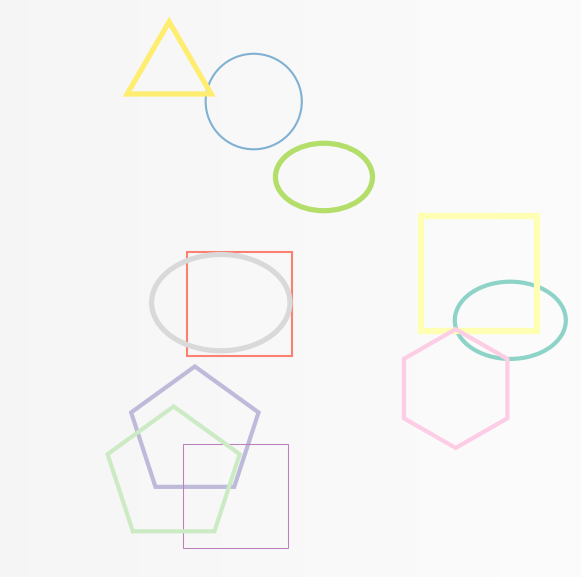[{"shape": "oval", "thickness": 2, "radius": 0.48, "center": [0.878, 0.444]}, {"shape": "square", "thickness": 3, "radius": 0.5, "center": [0.824, 0.526]}, {"shape": "pentagon", "thickness": 2, "radius": 0.58, "center": [0.335, 0.249]}, {"shape": "square", "thickness": 1, "radius": 0.45, "center": [0.412, 0.473]}, {"shape": "circle", "thickness": 1, "radius": 0.41, "center": [0.437, 0.823]}, {"shape": "oval", "thickness": 2.5, "radius": 0.42, "center": [0.557, 0.693]}, {"shape": "hexagon", "thickness": 2, "radius": 0.51, "center": [0.784, 0.326]}, {"shape": "oval", "thickness": 2.5, "radius": 0.6, "center": [0.38, 0.475]}, {"shape": "square", "thickness": 0.5, "radius": 0.45, "center": [0.405, 0.141]}, {"shape": "pentagon", "thickness": 2, "radius": 0.6, "center": [0.299, 0.176]}, {"shape": "triangle", "thickness": 2.5, "radius": 0.42, "center": [0.291, 0.878]}]